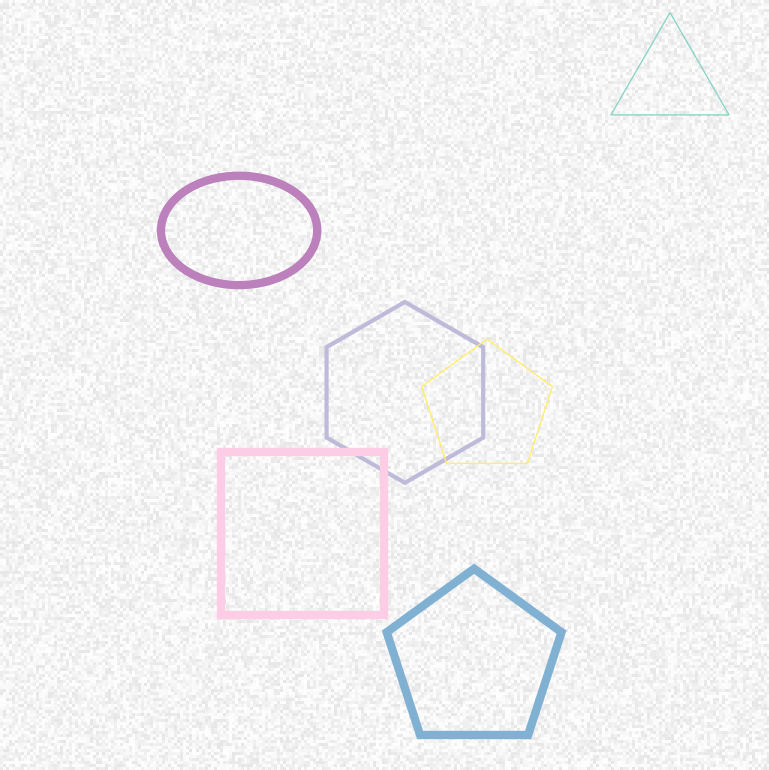[{"shape": "triangle", "thickness": 0.5, "radius": 0.44, "center": [0.87, 0.895]}, {"shape": "hexagon", "thickness": 1.5, "radius": 0.59, "center": [0.526, 0.49]}, {"shape": "pentagon", "thickness": 3, "radius": 0.6, "center": [0.616, 0.142]}, {"shape": "square", "thickness": 3, "radius": 0.53, "center": [0.393, 0.307]}, {"shape": "oval", "thickness": 3, "radius": 0.51, "center": [0.311, 0.701]}, {"shape": "pentagon", "thickness": 0.5, "radius": 0.45, "center": [0.632, 0.47]}]